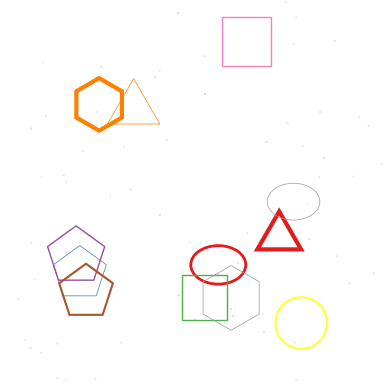[{"shape": "triangle", "thickness": 3, "radius": 0.33, "center": [0.725, 0.385]}, {"shape": "oval", "thickness": 2, "radius": 0.36, "center": [0.567, 0.312]}, {"shape": "pentagon", "thickness": 0.5, "radius": 0.36, "center": [0.207, 0.29]}, {"shape": "square", "thickness": 1, "radius": 0.29, "center": [0.531, 0.227]}, {"shape": "pentagon", "thickness": 1, "radius": 0.39, "center": [0.198, 0.335]}, {"shape": "triangle", "thickness": 0.5, "radius": 0.39, "center": [0.347, 0.717]}, {"shape": "hexagon", "thickness": 3, "radius": 0.34, "center": [0.258, 0.729]}, {"shape": "circle", "thickness": 1.5, "radius": 0.33, "center": [0.783, 0.161]}, {"shape": "pentagon", "thickness": 1.5, "radius": 0.37, "center": [0.223, 0.242]}, {"shape": "square", "thickness": 1, "radius": 0.32, "center": [0.64, 0.892]}, {"shape": "hexagon", "thickness": 0.5, "radius": 0.42, "center": [0.6, 0.226]}, {"shape": "oval", "thickness": 0.5, "radius": 0.34, "center": [0.762, 0.476]}]